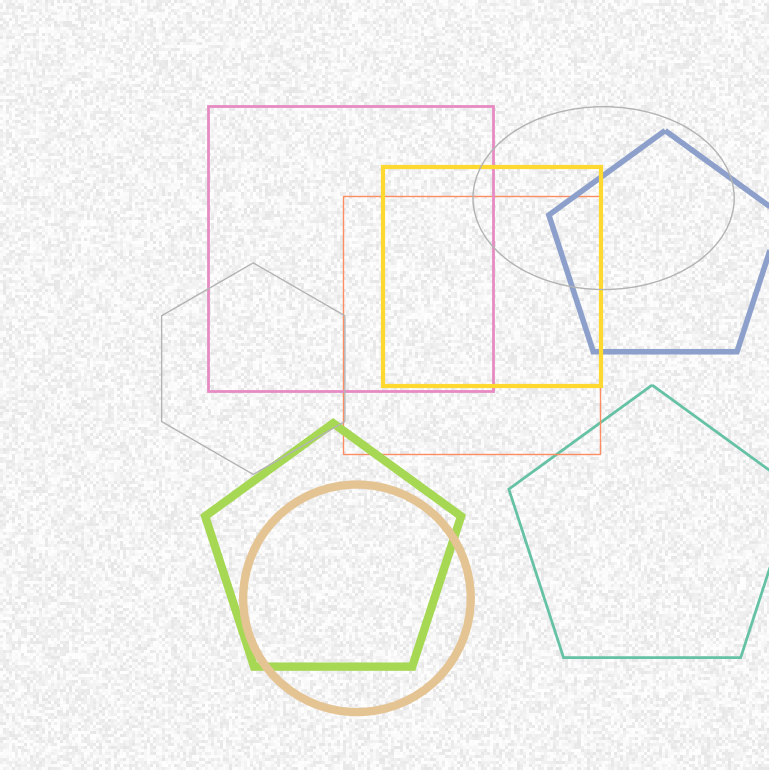[{"shape": "pentagon", "thickness": 1, "radius": 0.98, "center": [0.847, 0.304]}, {"shape": "square", "thickness": 0.5, "radius": 0.84, "center": [0.612, 0.578]}, {"shape": "pentagon", "thickness": 2, "radius": 0.79, "center": [0.864, 0.672]}, {"shape": "square", "thickness": 1, "radius": 0.93, "center": [0.455, 0.677]}, {"shape": "pentagon", "thickness": 3, "radius": 0.87, "center": [0.433, 0.276]}, {"shape": "square", "thickness": 1.5, "radius": 0.71, "center": [0.639, 0.641]}, {"shape": "circle", "thickness": 3, "radius": 0.74, "center": [0.464, 0.223]}, {"shape": "hexagon", "thickness": 0.5, "radius": 0.69, "center": [0.329, 0.521]}, {"shape": "oval", "thickness": 0.5, "radius": 0.85, "center": [0.784, 0.743]}]